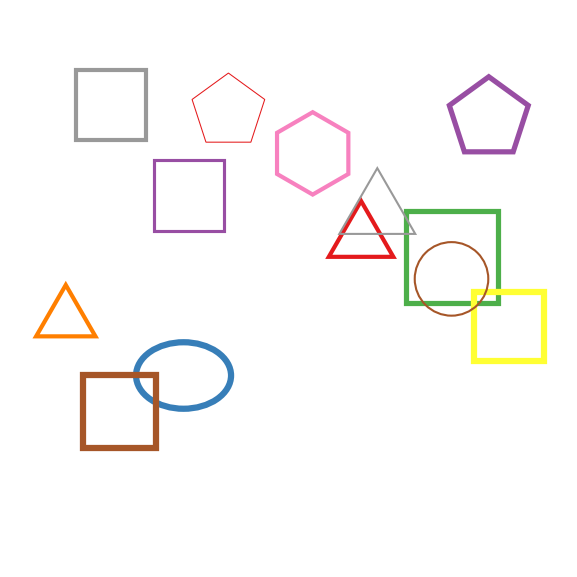[{"shape": "triangle", "thickness": 2, "radius": 0.32, "center": [0.625, 0.587]}, {"shape": "pentagon", "thickness": 0.5, "radius": 0.33, "center": [0.396, 0.806]}, {"shape": "oval", "thickness": 3, "radius": 0.41, "center": [0.318, 0.349]}, {"shape": "square", "thickness": 2.5, "radius": 0.4, "center": [0.783, 0.554]}, {"shape": "square", "thickness": 1.5, "radius": 0.3, "center": [0.328, 0.661]}, {"shape": "pentagon", "thickness": 2.5, "radius": 0.36, "center": [0.846, 0.794]}, {"shape": "triangle", "thickness": 2, "radius": 0.3, "center": [0.114, 0.446]}, {"shape": "square", "thickness": 3, "radius": 0.3, "center": [0.881, 0.434]}, {"shape": "circle", "thickness": 1, "radius": 0.32, "center": [0.782, 0.516]}, {"shape": "square", "thickness": 3, "radius": 0.32, "center": [0.208, 0.286]}, {"shape": "hexagon", "thickness": 2, "radius": 0.36, "center": [0.541, 0.734]}, {"shape": "square", "thickness": 2, "radius": 0.3, "center": [0.192, 0.817]}, {"shape": "triangle", "thickness": 1, "radius": 0.38, "center": [0.653, 0.632]}]